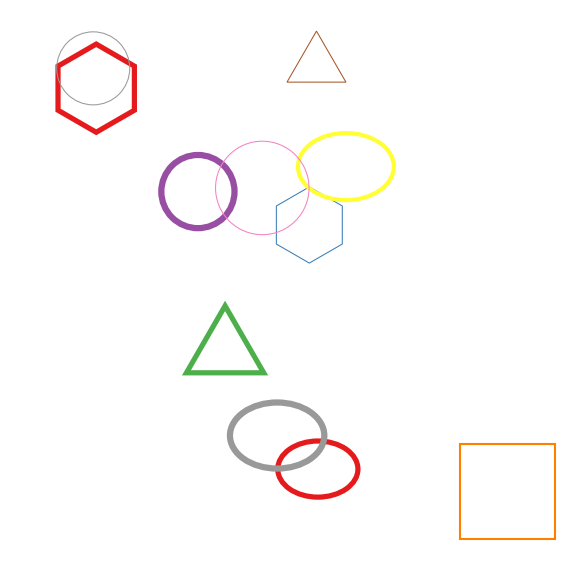[{"shape": "hexagon", "thickness": 2.5, "radius": 0.38, "center": [0.167, 0.846]}, {"shape": "oval", "thickness": 2.5, "radius": 0.35, "center": [0.55, 0.187]}, {"shape": "hexagon", "thickness": 0.5, "radius": 0.33, "center": [0.536, 0.61]}, {"shape": "triangle", "thickness": 2.5, "radius": 0.39, "center": [0.39, 0.392]}, {"shape": "circle", "thickness": 3, "radius": 0.32, "center": [0.343, 0.667]}, {"shape": "square", "thickness": 1, "radius": 0.41, "center": [0.879, 0.148]}, {"shape": "oval", "thickness": 2, "radius": 0.41, "center": [0.599, 0.711]}, {"shape": "triangle", "thickness": 0.5, "radius": 0.29, "center": [0.548, 0.886]}, {"shape": "circle", "thickness": 0.5, "radius": 0.4, "center": [0.454, 0.674]}, {"shape": "circle", "thickness": 0.5, "radius": 0.32, "center": [0.161, 0.881]}, {"shape": "oval", "thickness": 3, "radius": 0.41, "center": [0.48, 0.245]}]